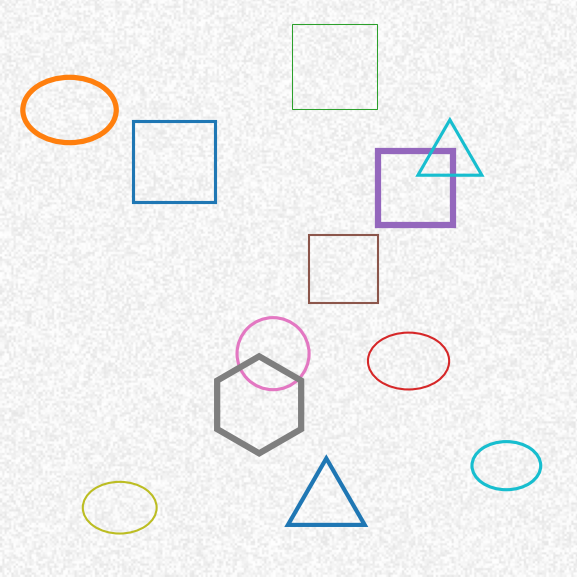[{"shape": "square", "thickness": 1.5, "radius": 0.35, "center": [0.302, 0.719]}, {"shape": "triangle", "thickness": 2, "radius": 0.38, "center": [0.565, 0.129]}, {"shape": "oval", "thickness": 2.5, "radius": 0.4, "center": [0.12, 0.809]}, {"shape": "square", "thickness": 0.5, "radius": 0.37, "center": [0.579, 0.884]}, {"shape": "oval", "thickness": 1, "radius": 0.35, "center": [0.707, 0.374]}, {"shape": "square", "thickness": 3, "radius": 0.32, "center": [0.72, 0.674]}, {"shape": "square", "thickness": 1, "radius": 0.3, "center": [0.595, 0.533]}, {"shape": "circle", "thickness": 1.5, "radius": 0.31, "center": [0.473, 0.387]}, {"shape": "hexagon", "thickness": 3, "radius": 0.42, "center": [0.449, 0.298]}, {"shape": "oval", "thickness": 1, "radius": 0.32, "center": [0.207, 0.12]}, {"shape": "triangle", "thickness": 1.5, "radius": 0.32, "center": [0.779, 0.728]}, {"shape": "oval", "thickness": 1.5, "radius": 0.3, "center": [0.877, 0.193]}]